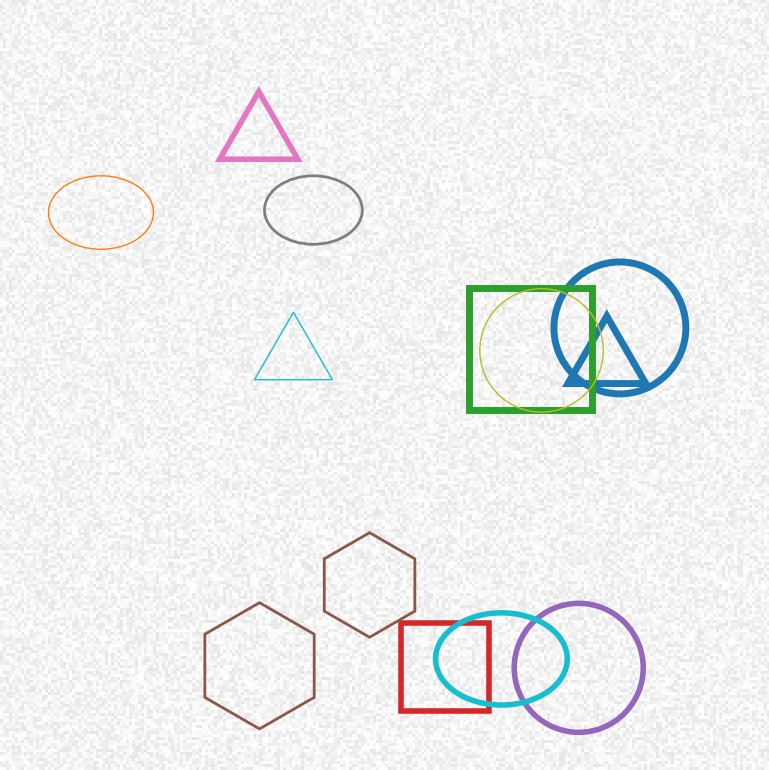[{"shape": "triangle", "thickness": 2.5, "radius": 0.29, "center": [0.788, 0.531]}, {"shape": "circle", "thickness": 2.5, "radius": 0.43, "center": [0.805, 0.574]}, {"shape": "oval", "thickness": 0.5, "radius": 0.34, "center": [0.131, 0.724]}, {"shape": "square", "thickness": 2.5, "radius": 0.4, "center": [0.689, 0.547]}, {"shape": "square", "thickness": 2, "radius": 0.29, "center": [0.578, 0.134]}, {"shape": "circle", "thickness": 2, "radius": 0.42, "center": [0.752, 0.133]}, {"shape": "hexagon", "thickness": 1, "radius": 0.34, "center": [0.48, 0.24]}, {"shape": "hexagon", "thickness": 1, "radius": 0.41, "center": [0.337, 0.135]}, {"shape": "triangle", "thickness": 2, "radius": 0.29, "center": [0.336, 0.823]}, {"shape": "oval", "thickness": 1, "radius": 0.32, "center": [0.407, 0.727]}, {"shape": "circle", "thickness": 0.5, "radius": 0.4, "center": [0.703, 0.545]}, {"shape": "triangle", "thickness": 0.5, "radius": 0.29, "center": [0.381, 0.536]}, {"shape": "oval", "thickness": 2, "radius": 0.43, "center": [0.651, 0.144]}]